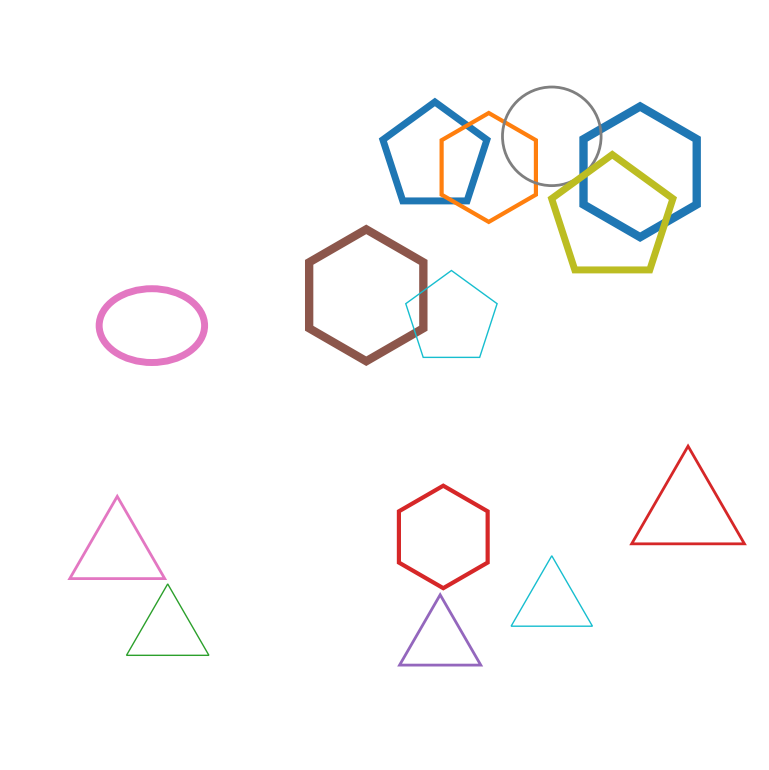[{"shape": "pentagon", "thickness": 2.5, "radius": 0.36, "center": [0.565, 0.797]}, {"shape": "hexagon", "thickness": 3, "radius": 0.42, "center": [0.831, 0.777]}, {"shape": "hexagon", "thickness": 1.5, "radius": 0.35, "center": [0.635, 0.783]}, {"shape": "triangle", "thickness": 0.5, "radius": 0.31, "center": [0.218, 0.18]}, {"shape": "triangle", "thickness": 1, "radius": 0.42, "center": [0.894, 0.336]}, {"shape": "hexagon", "thickness": 1.5, "radius": 0.33, "center": [0.576, 0.303]}, {"shape": "triangle", "thickness": 1, "radius": 0.3, "center": [0.572, 0.167]}, {"shape": "hexagon", "thickness": 3, "radius": 0.43, "center": [0.476, 0.617]}, {"shape": "triangle", "thickness": 1, "radius": 0.36, "center": [0.152, 0.284]}, {"shape": "oval", "thickness": 2.5, "radius": 0.34, "center": [0.197, 0.577]}, {"shape": "circle", "thickness": 1, "radius": 0.32, "center": [0.717, 0.823]}, {"shape": "pentagon", "thickness": 2.5, "radius": 0.41, "center": [0.795, 0.716]}, {"shape": "pentagon", "thickness": 0.5, "radius": 0.31, "center": [0.586, 0.586]}, {"shape": "triangle", "thickness": 0.5, "radius": 0.3, "center": [0.717, 0.217]}]